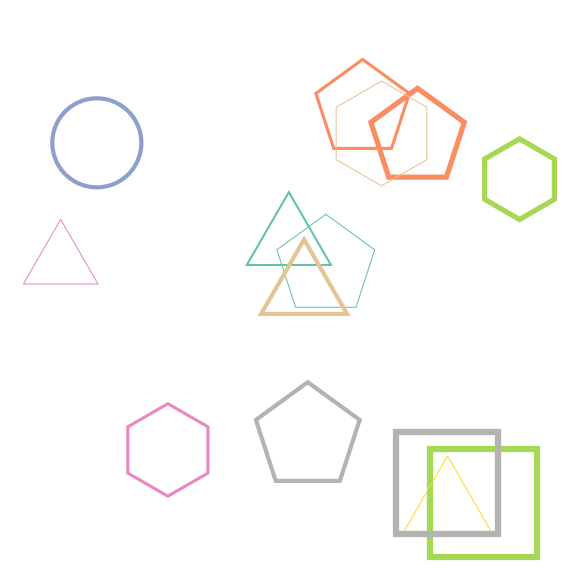[{"shape": "triangle", "thickness": 1, "radius": 0.42, "center": [0.5, 0.582]}, {"shape": "pentagon", "thickness": 0.5, "radius": 0.45, "center": [0.564, 0.539]}, {"shape": "pentagon", "thickness": 1.5, "radius": 0.43, "center": [0.628, 0.811]}, {"shape": "pentagon", "thickness": 2.5, "radius": 0.43, "center": [0.723, 0.761]}, {"shape": "circle", "thickness": 2, "radius": 0.39, "center": [0.168, 0.752]}, {"shape": "triangle", "thickness": 0.5, "radius": 0.37, "center": [0.105, 0.545]}, {"shape": "hexagon", "thickness": 1.5, "radius": 0.4, "center": [0.291, 0.22]}, {"shape": "square", "thickness": 3, "radius": 0.46, "center": [0.838, 0.128]}, {"shape": "hexagon", "thickness": 2.5, "radius": 0.35, "center": [0.9, 0.689]}, {"shape": "triangle", "thickness": 0.5, "radius": 0.46, "center": [0.775, 0.117]}, {"shape": "hexagon", "thickness": 0.5, "radius": 0.45, "center": [0.661, 0.768]}, {"shape": "triangle", "thickness": 2, "radius": 0.43, "center": [0.527, 0.498]}, {"shape": "square", "thickness": 3, "radius": 0.44, "center": [0.774, 0.163]}, {"shape": "pentagon", "thickness": 2, "radius": 0.47, "center": [0.533, 0.243]}]